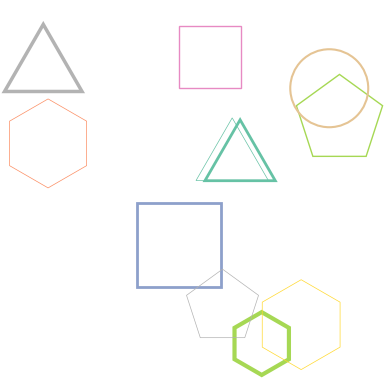[{"shape": "triangle", "thickness": 0.5, "radius": 0.54, "center": [0.603, 0.585]}, {"shape": "triangle", "thickness": 2, "radius": 0.53, "center": [0.624, 0.583]}, {"shape": "hexagon", "thickness": 0.5, "radius": 0.58, "center": [0.125, 0.628]}, {"shape": "square", "thickness": 2, "radius": 0.55, "center": [0.465, 0.363]}, {"shape": "square", "thickness": 1, "radius": 0.4, "center": [0.545, 0.851]}, {"shape": "hexagon", "thickness": 3, "radius": 0.41, "center": [0.68, 0.108]}, {"shape": "pentagon", "thickness": 1, "radius": 0.59, "center": [0.882, 0.689]}, {"shape": "hexagon", "thickness": 0.5, "radius": 0.58, "center": [0.782, 0.157]}, {"shape": "circle", "thickness": 1.5, "radius": 0.51, "center": [0.855, 0.771]}, {"shape": "pentagon", "thickness": 0.5, "radius": 0.49, "center": [0.578, 0.203]}, {"shape": "triangle", "thickness": 2.5, "radius": 0.58, "center": [0.112, 0.82]}]